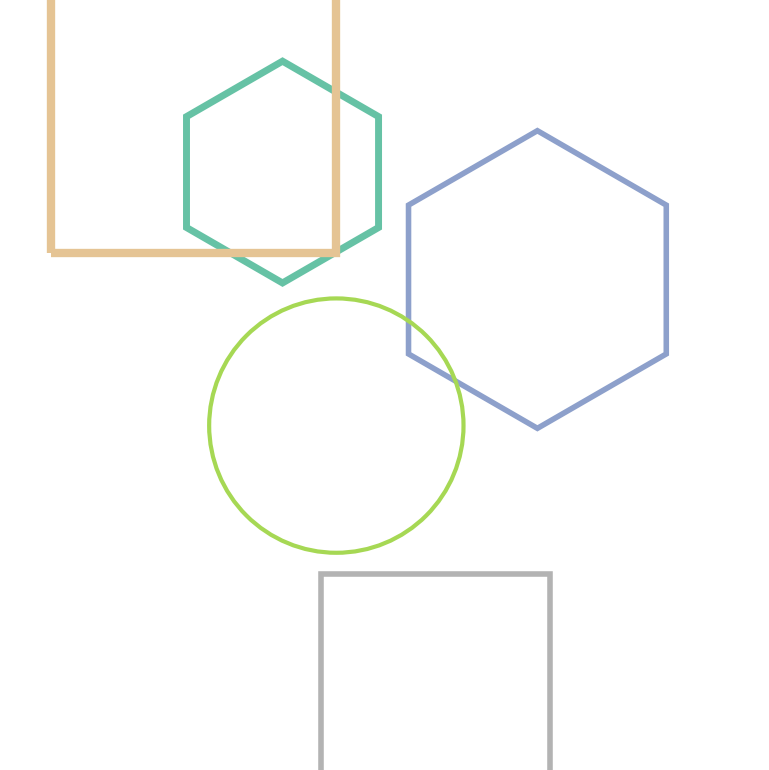[{"shape": "hexagon", "thickness": 2.5, "radius": 0.72, "center": [0.367, 0.777]}, {"shape": "hexagon", "thickness": 2, "radius": 0.97, "center": [0.698, 0.637]}, {"shape": "circle", "thickness": 1.5, "radius": 0.83, "center": [0.437, 0.447]}, {"shape": "square", "thickness": 3, "radius": 0.92, "center": [0.251, 0.856]}, {"shape": "square", "thickness": 2, "radius": 0.74, "center": [0.565, 0.106]}]